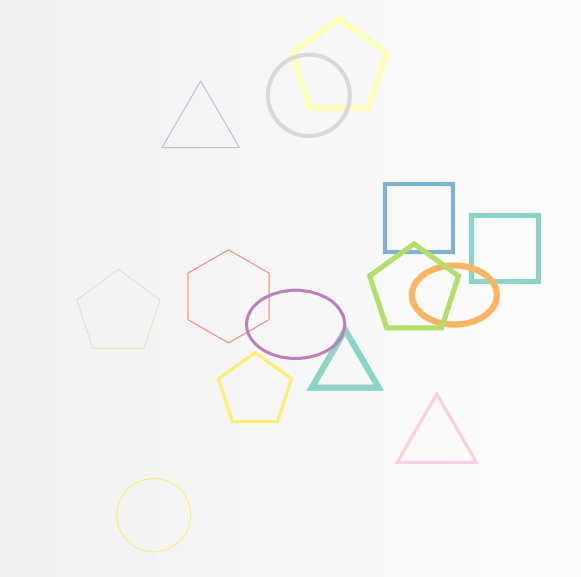[{"shape": "triangle", "thickness": 3, "radius": 0.33, "center": [0.594, 0.361]}, {"shape": "square", "thickness": 2.5, "radius": 0.29, "center": [0.869, 0.57]}, {"shape": "pentagon", "thickness": 2.5, "radius": 0.43, "center": [0.584, 0.881]}, {"shape": "triangle", "thickness": 0.5, "radius": 0.38, "center": [0.345, 0.782]}, {"shape": "hexagon", "thickness": 0.5, "radius": 0.4, "center": [0.393, 0.486]}, {"shape": "square", "thickness": 2, "radius": 0.29, "center": [0.721, 0.622]}, {"shape": "oval", "thickness": 3, "radius": 0.37, "center": [0.782, 0.488]}, {"shape": "pentagon", "thickness": 2.5, "radius": 0.4, "center": [0.712, 0.496]}, {"shape": "triangle", "thickness": 1.5, "radius": 0.39, "center": [0.751, 0.238]}, {"shape": "circle", "thickness": 2, "radius": 0.35, "center": [0.531, 0.834]}, {"shape": "oval", "thickness": 1.5, "radius": 0.42, "center": [0.509, 0.437]}, {"shape": "pentagon", "thickness": 0.5, "radius": 0.38, "center": [0.204, 0.457]}, {"shape": "pentagon", "thickness": 1.5, "radius": 0.33, "center": [0.439, 0.323]}, {"shape": "circle", "thickness": 0.5, "radius": 0.32, "center": [0.264, 0.107]}]